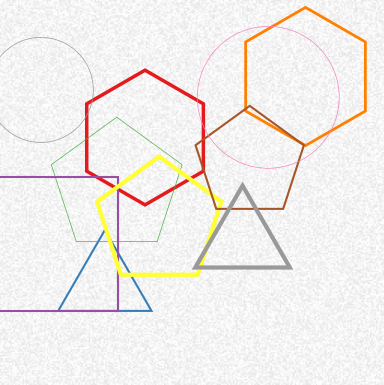[{"shape": "hexagon", "thickness": 2.5, "radius": 0.87, "center": [0.377, 0.643]}, {"shape": "triangle", "thickness": 1.5, "radius": 0.7, "center": [0.272, 0.262]}, {"shape": "pentagon", "thickness": 0.5, "radius": 0.89, "center": [0.303, 0.517]}, {"shape": "square", "thickness": 1.5, "radius": 0.87, "center": [0.134, 0.367]}, {"shape": "hexagon", "thickness": 2, "radius": 0.9, "center": [0.794, 0.801]}, {"shape": "pentagon", "thickness": 3, "radius": 0.85, "center": [0.414, 0.424]}, {"shape": "pentagon", "thickness": 1.5, "radius": 0.74, "center": [0.649, 0.577]}, {"shape": "circle", "thickness": 0.5, "radius": 0.92, "center": [0.697, 0.747]}, {"shape": "triangle", "thickness": 3, "radius": 0.71, "center": [0.63, 0.376]}, {"shape": "circle", "thickness": 0.5, "radius": 0.68, "center": [0.106, 0.766]}]